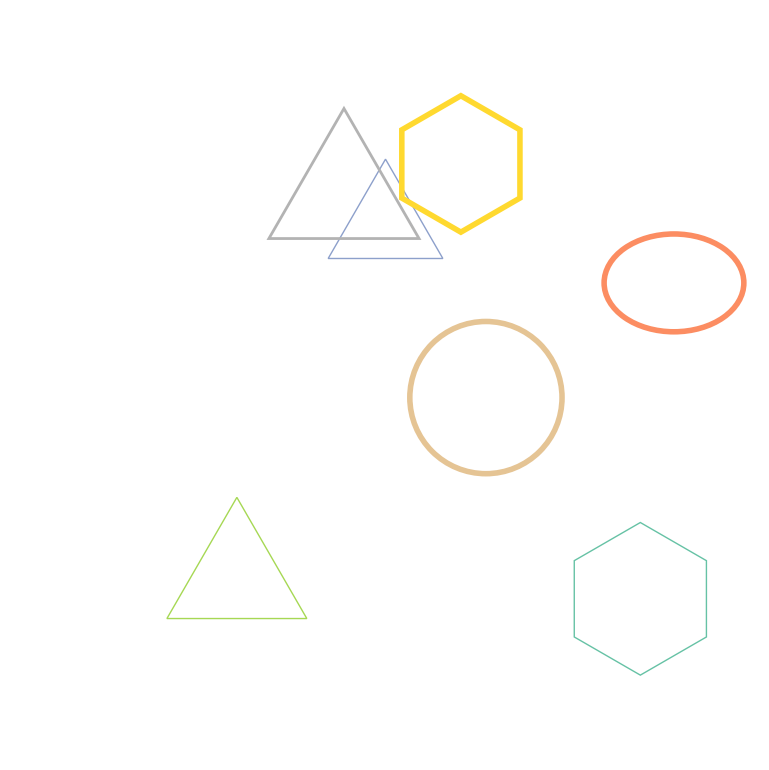[{"shape": "hexagon", "thickness": 0.5, "radius": 0.5, "center": [0.832, 0.222]}, {"shape": "oval", "thickness": 2, "radius": 0.45, "center": [0.875, 0.633]}, {"shape": "triangle", "thickness": 0.5, "radius": 0.43, "center": [0.501, 0.707]}, {"shape": "triangle", "thickness": 0.5, "radius": 0.52, "center": [0.308, 0.249]}, {"shape": "hexagon", "thickness": 2, "radius": 0.44, "center": [0.599, 0.787]}, {"shape": "circle", "thickness": 2, "radius": 0.49, "center": [0.631, 0.484]}, {"shape": "triangle", "thickness": 1, "radius": 0.56, "center": [0.447, 0.746]}]